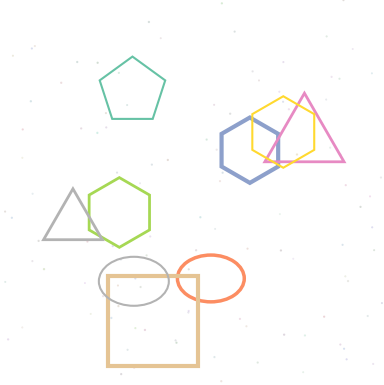[{"shape": "pentagon", "thickness": 1.5, "radius": 0.45, "center": [0.344, 0.764]}, {"shape": "oval", "thickness": 2.5, "radius": 0.43, "center": [0.548, 0.277]}, {"shape": "hexagon", "thickness": 3, "radius": 0.42, "center": [0.649, 0.61]}, {"shape": "triangle", "thickness": 2, "radius": 0.59, "center": [0.791, 0.639]}, {"shape": "hexagon", "thickness": 2, "radius": 0.45, "center": [0.31, 0.448]}, {"shape": "hexagon", "thickness": 1.5, "radius": 0.46, "center": [0.736, 0.657]}, {"shape": "square", "thickness": 3, "radius": 0.58, "center": [0.398, 0.166]}, {"shape": "oval", "thickness": 1.5, "radius": 0.45, "center": [0.348, 0.269]}, {"shape": "triangle", "thickness": 2, "radius": 0.44, "center": [0.189, 0.421]}]